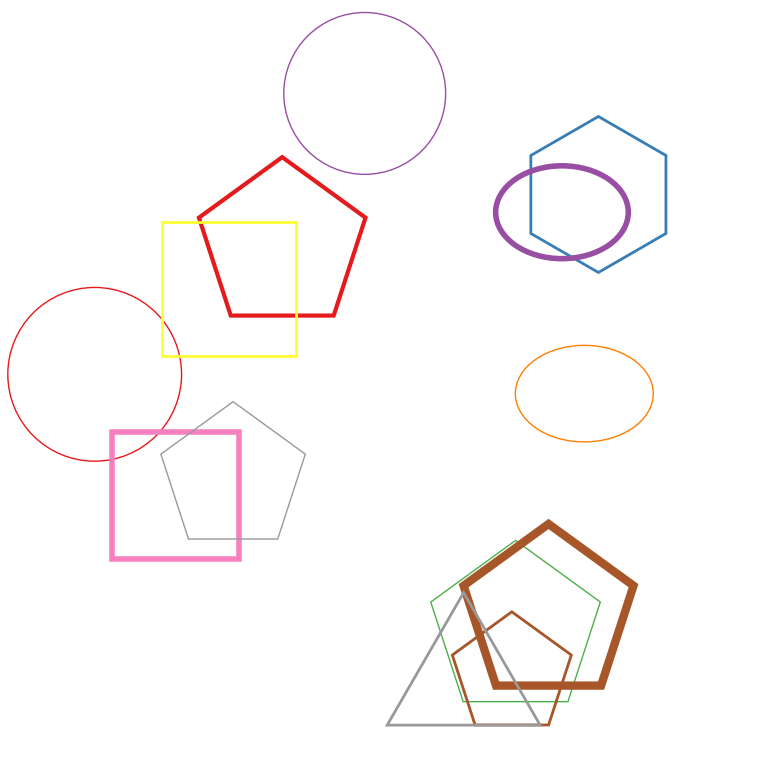[{"shape": "circle", "thickness": 0.5, "radius": 0.56, "center": [0.123, 0.514]}, {"shape": "pentagon", "thickness": 1.5, "radius": 0.57, "center": [0.367, 0.682]}, {"shape": "hexagon", "thickness": 1, "radius": 0.51, "center": [0.777, 0.747]}, {"shape": "pentagon", "thickness": 0.5, "radius": 0.58, "center": [0.67, 0.182]}, {"shape": "oval", "thickness": 2, "radius": 0.43, "center": [0.73, 0.724]}, {"shape": "circle", "thickness": 0.5, "radius": 0.53, "center": [0.474, 0.879]}, {"shape": "oval", "thickness": 0.5, "radius": 0.45, "center": [0.759, 0.489]}, {"shape": "square", "thickness": 1, "radius": 0.43, "center": [0.298, 0.625]}, {"shape": "pentagon", "thickness": 3, "radius": 0.58, "center": [0.712, 0.203]}, {"shape": "pentagon", "thickness": 1, "radius": 0.41, "center": [0.665, 0.124]}, {"shape": "square", "thickness": 2, "radius": 0.41, "center": [0.228, 0.357]}, {"shape": "triangle", "thickness": 1, "radius": 0.57, "center": [0.602, 0.116]}, {"shape": "pentagon", "thickness": 0.5, "radius": 0.49, "center": [0.303, 0.38]}]